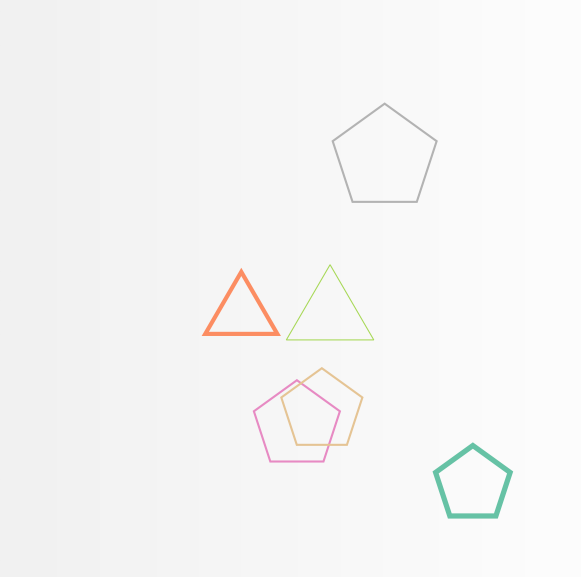[{"shape": "pentagon", "thickness": 2.5, "radius": 0.34, "center": [0.814, 0.16]}, {"shape": "triangle", "thickness": 2, "radius": 0.36, "center": [0.415, 0.457]}, {"shape": "pentagon", "thickness": 1, "radius": 0.39, "center": [0.511, 0.263]}, {"shape": "triangle", "thickness": 0.5, "radius": 0.43, "center": [0.568, 0.454]}, {"shape": "pentagon", "thickness": 1, "radius": 0.37, "center": [0.554, 0.288]}, {"shape": "pentagon", "thickness": 1, "radius": 0.47, "center": [0.662, 0.726]}]